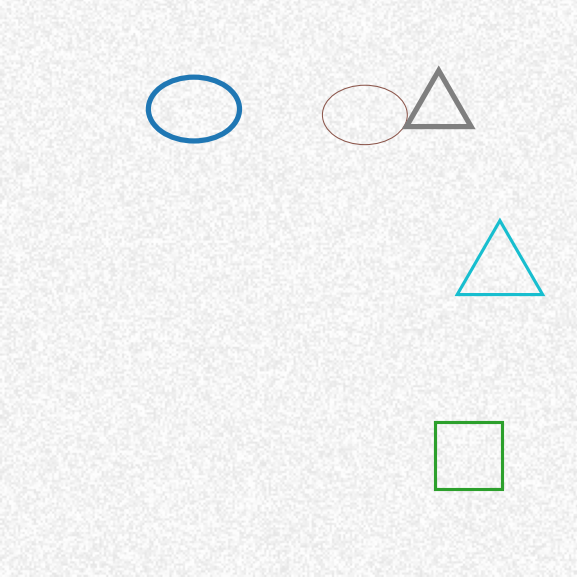[{"shape": "oval", "thickness": 2.5, "radius": 0.39, "center": [0.336, 0.81]}, {"shape": "square", "thickness": 1.5, "radius": 0.29, "center": [0.811, 0.21]}, {"shape": "oval", "thickness": 0.5, "radius": 0.37, "center": [0.632, 0.8]}, {"shape": "triangle", "thickness": 2.5, "radius": 0.32, "center": [0.76, 0.812]}, {"shape": "triangle", "thickness": 1.5, "radius": 0.43, "center": [0.866, 0.532]}]